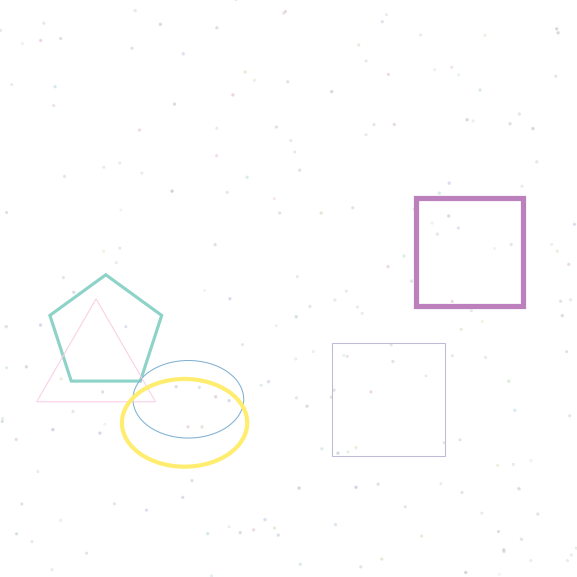[{"shape": "pentagon", "thickness": 1.5, "radius": 0.51, "center": [0.183, 0.422]}, {"shape": "square", "thickness": 0.5, "radius": 0.49, "center": [0.673, 0.307]}, {"shape": "oval", "thickness": 0.5, "radius": 0.48, "center": [0.326, 0.308]}, {"shape": "triangle", "thickness": 0.5, "radius": 0.59, "center": [0.166, 0.363]}, {"shape": "square", "thickness": 2.5, "radius": 0.47, "center": [0.813, 0.563]}, {"shape": "oval", "thickness": 2, "radius": 0.54, "center": [0.32, 0.267]}]